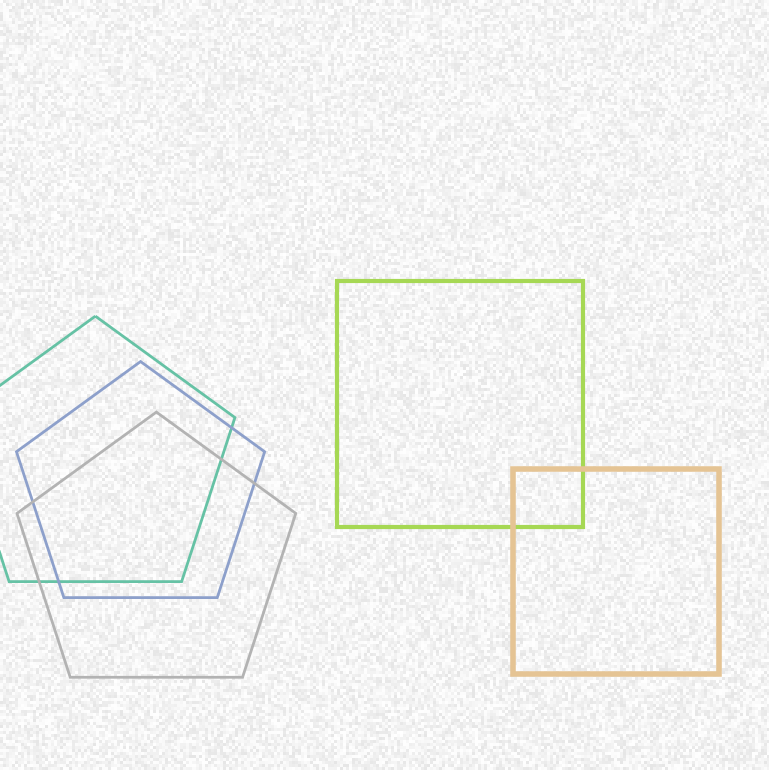[{"shape": "pentagon", "thickness": 1, "radius": 0.95, "center": [0.124, 0.399]}, {"shape": "pentagon", "thickness": 1, "radius": 0.85, "center": [0.183, 0.361]}, {"shape": "square", "thickness": 1.5, "radius": 0.8, "center": [0.597, 0.475]}, {"shape": "square", "thickness": 2, "radius": 0.67, "center": [0.8, 0.258]}, {"shape": "pentagon", "thickness": 1, "radius": 0.95, "center": [0.203, 0.274]}]